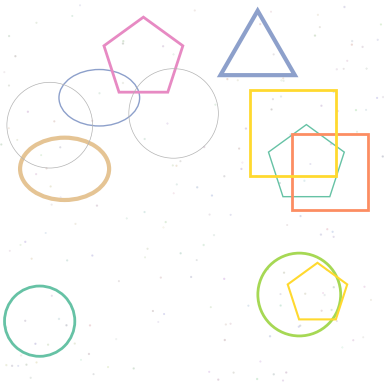[{"shape": "circle", "thickness": 2, "radius": 0.46, "center": [0.103, 0.166]}, {"shape": "pentagon", "thickness": 1, "radius": 0.52, "center": [0.796, 0.573]}, {"shape": "square", "thickness": 2, "radius": 0.49, "center": [0.857, 0.554]}, {"shape": "oval", "thickness": 1, "radius": 0.52, "center": [0.258, 0.746]}, {"shape": "triangle", "thickness": 3, "radius": 0.56, "center": [0.669, 0.861]}, {"shape": "pentagon", "thickness": 2, "radius": 0.54, "center": [0.372, 0.848]}, {"shape": "circle", "thickness": 2, "radius": 0.54, "center": [0.777, 0.235]}, {"shape": "pentagon", "thickness": 1.5, "radius": 0.41, "center": [0.825, 0.236]}, {"shape": "square", "thickness": 2, "radius": 0.55, "center": [0.761, 0.655]}, {"shape": "oval", "thickness": 3, "radius": 0.58, "center": [0.168, 0.561]}, {"shape": "circle", "thickness": 0.5, "radius": 0.58, "center": [0.451, 0.705]}, {"shape": "circle", "thickness": 0.5, "radius": 0.56, "center": [0.129, 0.675]}]